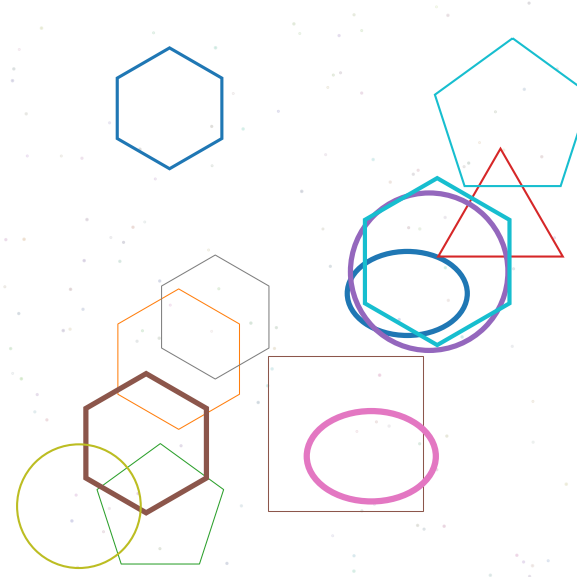[{"shape": "oval", "thickness": 2.5, "radius": 0.52, "center": [0.705, 0.491]}, {"shape": "hexagon", "thickness": 1.5, "radius": 0.52, "center": [0.294, 0.812]}, {"shape": "hexagon", "thickness": 0.5, "radius": 0.61, "center": [0.309, 0.377]}, {"shape": "pentagon", "thickness": 0.5, "radius": 0.58, "center": [0.278, 0.116]}, {"shape": "triangle", "thickness": 1, "radius": 0.62, "center": [0.867, 0.617]}, {"shape": "circle", "thickness": 2.5, "radius": 0.68, "center": [0.743, 0.529]}, {"shape": "square", "thickness": 0.5, "radius": 0.67, "center": [0.598, 0.248]}, {"shape": "hexagon", "thickness": 2.5, "radius": 0.6, "center": [0.253, 0.232]}, {"shape": "oval", "thickness": 3, "radius": 0.56, "center": [0.643, 0.209]}, {"shape": "hexagon", "thickness": 0.5, "radius": 0.54, "center": [0.373, 0.45]}, {"shape": "circle", "thickness": 1, "radius": 0.54, "center": [0.137, 0.123]}, {"shape": "pentagon", "thickness": 1, "radius": 0.71, "center": [0.888, 0.791]}, {"shape": "hexagon", "thickness": 2, "radius": 0.72, "center": [0.757, 0.546]}]